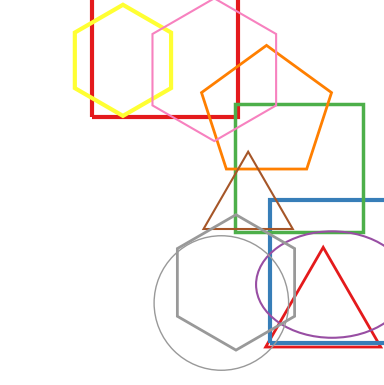[{"shape": "square", "thickness": 3, "radius": 0.95, "center": [0.428, 0.886]}, {"shape": "triangle", "thickness": 2, "radius": 0.86, "center": [0.839, 0.185]}, {"shape": "square", "thickness": 3, "radius": 0.93, "center": [0.888, 0.295]}, {"shape": "square", "thickness": 2.5, "radius": 0.83, "center": [0.777, 0.563]}, {"shape": "oval", "thickness": 1.5, "radius": 0.99, "center": [0.863, 0.261]}, {"shape": "pentagon", "thickness": 2, "radius": 0.89, "center": [0.692, 0.705]}, {"shape": "hexagon", "thickness": 3, "radius": 0.72, "center": [0.319, 0.843]}, {"shape": "triangle", "thickness": 1.5, "radius": 0.67, "center": [0.645, 0.472]}, {"shape": "hexagon", "thickness": 1.5, "radius": 0.93, "center": [0.557, 0.819]}, {"shape": "hexagon", "thickness": 2, "radius": 0.88, "center": [0.613, 0.266]}, {"shape": "circle", "thickness": 1, "radius": 0.87, "center": [0.575, 0.213]}]